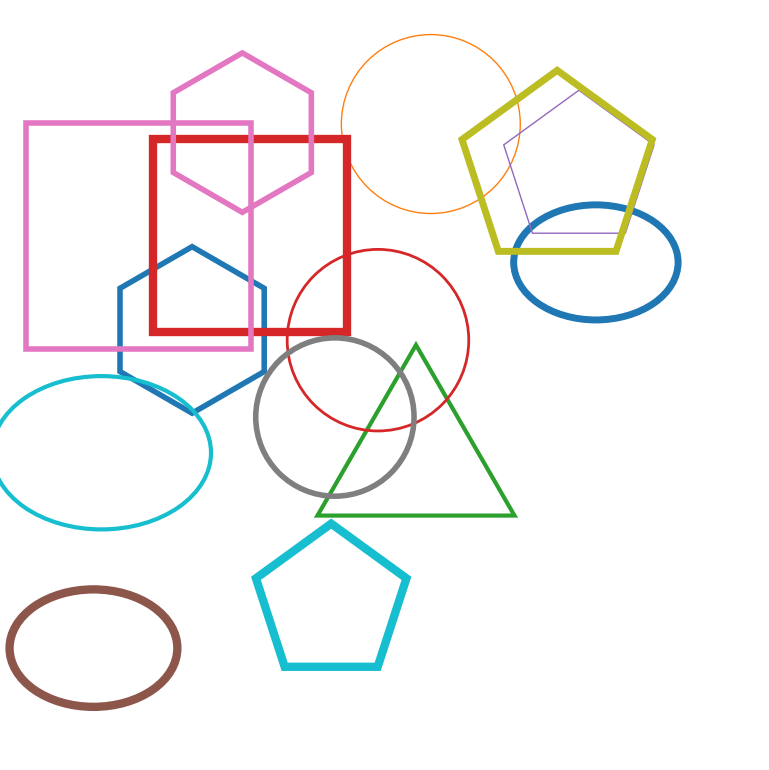[{"shape": "hexagon", "thickness": 2, "radius": 0.54, "center": [0.249, 0.572]}, {"shape": "oval", "thickness": 2.5, "radius": 0.53, "center": [0.774, 0.659]}, {"shape": "circle", "thickness": 0.5, "radius": 0.58, "center": [0.559, 0.839]}, {"shape": "triangle", "thickness": 1.5, "radius": 0.74, "center": [0.54, 0.404]}, {"shape": "circle", "thickness": 1, "radius": 0.59, "center": [0.491, 0.558]}, {"shape": "square", "thickness": 3, "radius": 0.63, "center": [0.325, 0.694]}, {"shape": "pentagon", "thickness": 0.5, "radius": 0.51, "center": [0.752, 0.78]}, {"shape": "oval", "thickness": 3, "radius": 0.54, "center": [0.121, 0.158]}, {"shape": "square", "thickness": 2, "radius": 0.73, "center": [0.18, 0.693]}, {"shape": "hexagon", "thickness": 2, "radius": 0.52, "center": [0.315, 0.828]}, {"shape": "circle", "thickness": 2, "radius": 0.51, "center": [0.435, 0.458]}, {"shape": "pentagon", "thickness": 2.5, "radius": 0.65, "center": [0.724, 0.779]}, {"shape": "pentagon", "thickness": 3, "radius": 0.51, "center": [0.43, 0.217]}, {"shape": "oval", "thickness": 1.5, "radius": 0.71, "center": [0.132, 0.412]}]